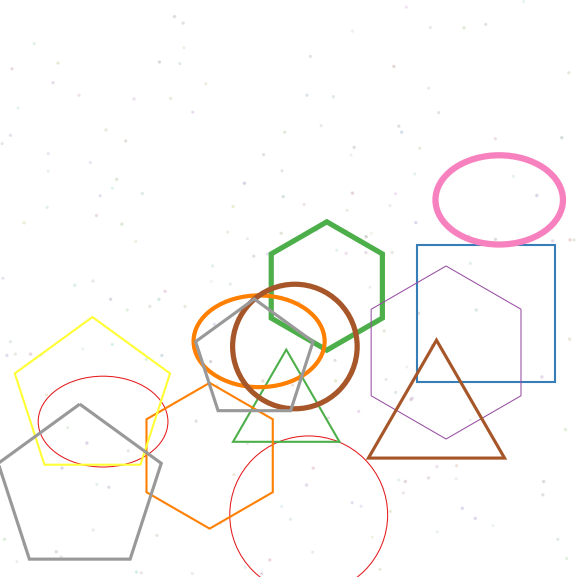[{"shape": "circle", "thickness": 0.5, "radius": 0.68, "center": [0.535, 0.108]}, {"shape": "oval", "thickness": 0.5, "radius": 0.56, "center": [0.178, 0.269]}, {"shape": "square", "thickness": 1, "radius": 0.6, "center": [0.842, 0.457]}, {"shape": "hexagon", "thickness": 2.5, "radius": 0.56, "center": [0.566, 0.504]}, {"shape": "triangle", "thickness": 1, "radius": 0.53, "center": [0.496, 0.287]}, {"shape": "hexagon", "thickness": 0.5, "radius": 0.75, "center": [0.772, 0.389]}, {"shape": "oval", "thickness": 2, "radius": 0.57, "center": [0.449, 0.408]}, {"shape": "hexagon", "thickness": 1, "radius": 0.63, "center": [0.363, 0.21]}, {"shape": "pentagon", "thickness": 1, "radius": 0.71, "center": [0.16, 0.309]}, {"shape": "triangle", "thickness": 1.5, "radius": 0.68, "center": [0.756, 0.274]}, {"shape": "circle", "thickness": 2.5, "radius": 0.54, "center": [0.511, 0.399]}, {"shape": "oval", "thickness": 3, "radius": 0.55, "center": [0.864, 0.653]}, {"shape": "pentagon", "thickness": 1.5, "radius": 0.53, "center": [0.44, 0.375]}, {"shape": "pentagon", "thickness": 1.5, "radius": 0.74, "center": [0.138, 0.151]}]